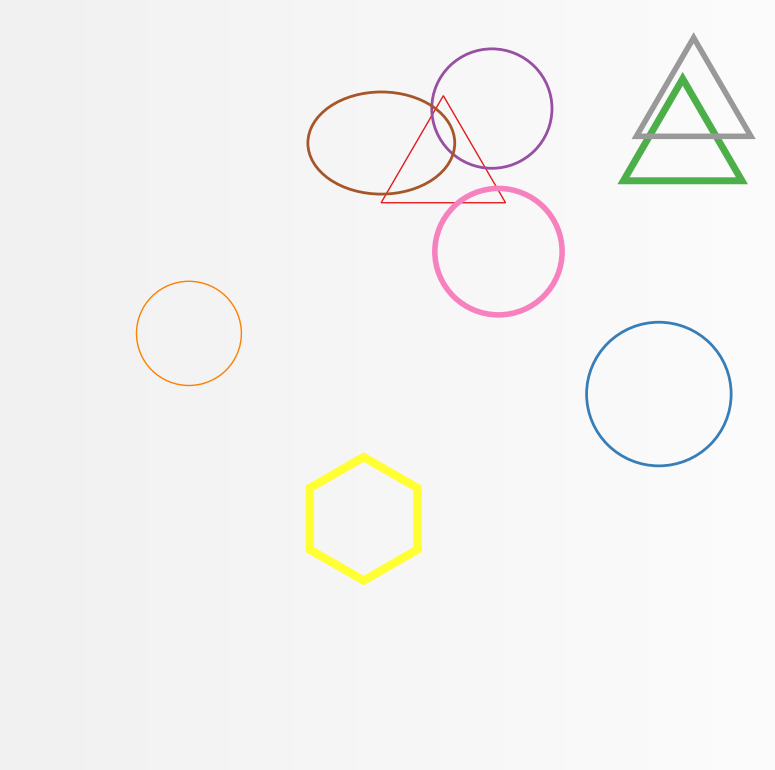[{"shape": "triangle", "thickness": 0.5, "radius": 0.46, "center": [0.572, 0.783]}, {"shape": "circle", "thickness": 1, "radius": 0.47, "center": [0.85, 0.488]}, {"shape": "triangle", "thickness": 2.5, "radius": 0.44, "center": [0.881, 0.809]}, {"shape": "circle", "thickness": 1, "radius": 0.39, "center": [0.635, 0.859]}, {"shape": "circle", "thickness": 0.5, "radius": 0.34, "center": [0.244, 0.567]}, {"shape": "hexagon", "thickness": 3, "radius": 0.4, "center": [0.469, 0.326]}, {"shape": "oval", "thickness": 1, "radius": 0.47, "center": [0.492, 0.814]}, {"shape": "circle", "thickness": 2, "radius": 0.41, "center": [0.643, 0.673]}, {"shape": "triangle", "thickness": 2, "radius": 0.43, "center": [0.895, 0.866]}]